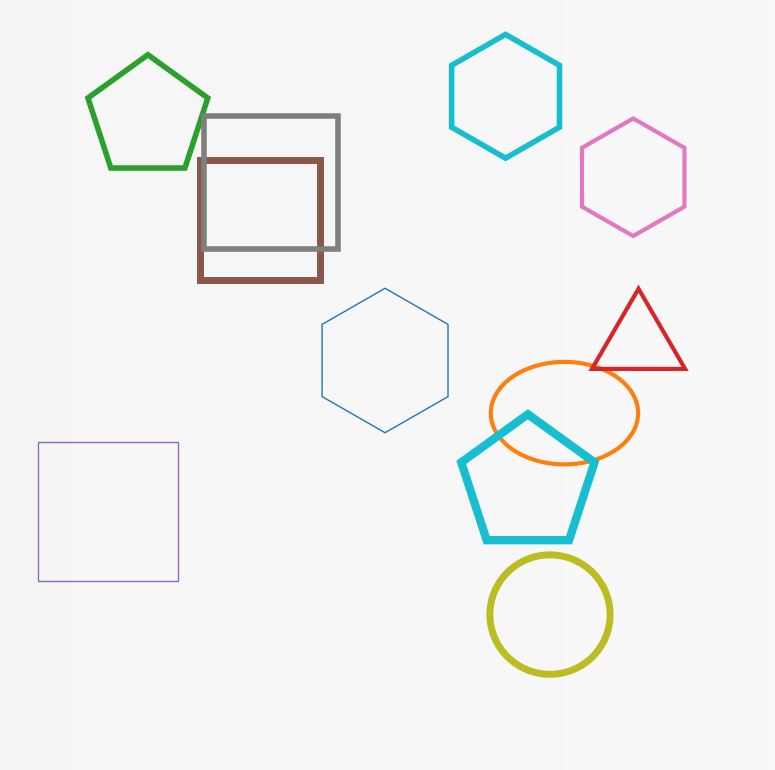[{"shape": "hexagon", "thickness": 0.5, "radius": 0.47, "center": [0.497, 0.532]}, {"shape": "oval", "thickness": 1.5, "radius": 0.48, "center": [0.728, 0.463]}, {"shape": "pentagon", "thickness": 2, "radius": 0.41, "center": [0.191, 0.848]}, {"shape": "triangle", "thickness": 1.5, "radius": 0.35, "center": [0.824, 0.556]}, {"shape": "square", "thickness": 0.5, "radius": 0.45, "center": [0.139, 0.336]}, {"shape": "square", "thickness": 2.5, "radius": 0.39, "center": [0.336, 0.714]}, {"shape": "hexagon", "thickness": 1.5, "radius": 0.38, "center": [0.817, 0.77]}, {"shape": "square", "thickness": 2, "radius": 0.43, "center": [0.349, 0.763]}, {"shape": "circle", "thickness": 2.5, "radius": 0.39, "center": [0.71, 0.202]}, {"shape": "hexagon", "thickness": 2, "radius": 0.4, "center": [0.652, 0.875]}, {"shape": "pentagon", "thickness": 3, "radius": 0.45, "center": [0.681, 0.372]}]